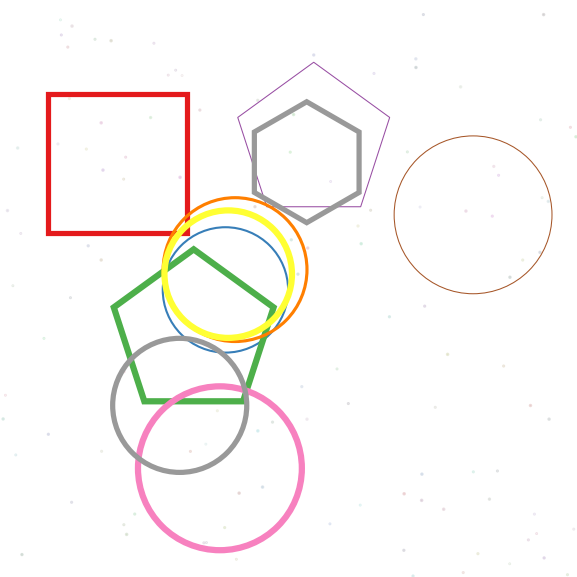[{"shape": "square", "thickness": 2.5, "radius": 0.6, "center": [0.203, 0.716]}, {"shape": "circle", "thickness": 1, "radius": 0.54, "center": [0.39, 0.497]}, {"shape": "pentagon", "thickness": 3, "radius": 0.73, "center": [0.335, 0.422]}, {"shape": "pentagon", "thickness": 0.5, "radius": 0.69, "center": [0.543, 0.753]}, {"shape": "circle", "thickness": 1.5, "radius": 0.62, "center": [0.407, 0.532]}, {"shape": "circle", "thickness": 3, "radius": 0.55, "center": [0.395, 0.524]}, {"shape": "circle", "thickness": 0.5, "radius": 0.68, "center": [0.819, 0.627]}, {"shape": "circle", "thickness": 3, "radius": 0.71, "center": [0.381, 0.188]}, {"shape": "circle", "thickness": 2.5, "radius": 0.58, "center": [0.311, 0.297]}, {"shape": "hexagon", "thickness": 2.5, "radius": 0.52, "center": [0.531, 0.718]}]